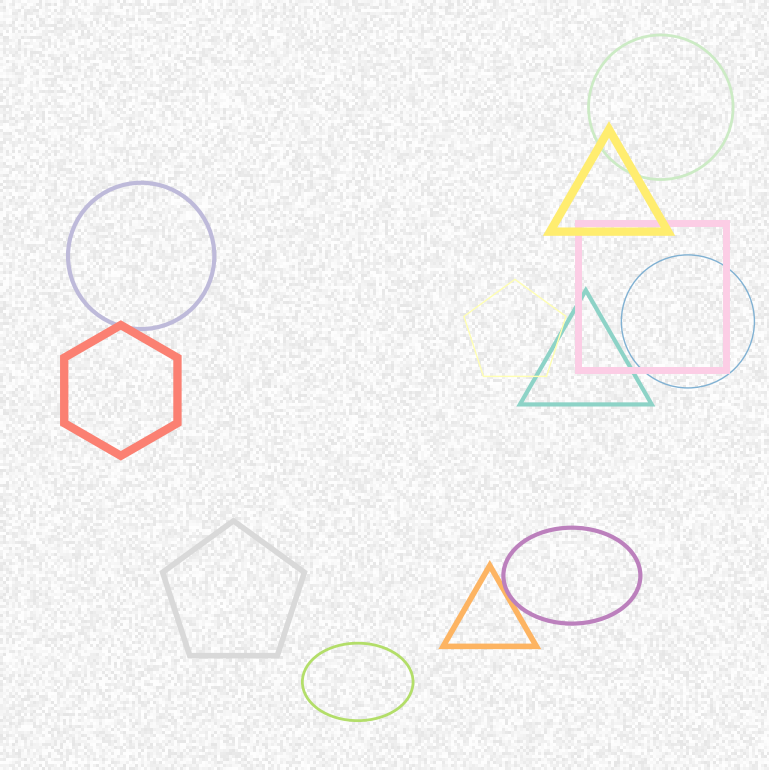[{"shape": "triangle", "thickness": 1.5, "radius": 0.49, "center": [0.761, 0.524]}, {"shape": "pentagon", "thickness": 0.5, "radius": 0.35, "center": [0.669, 0.568]}, {"shape": "circle", "thickness": 1.5, "radius": 0.48, "center": [0.183, 0.668]}, {"shape": "hexagon", "thickness": 3, "radius": 0.42, "center": [0.157, 0.493]}, {"shape": "circle", "thickness": 0.5, "radius": 0.43, "center": [0.893, 0.583]}, {"shape": "triangle", "thickness": 2, "radius": 0.35, "center": [0.636, 0.196]}, {"shape": "oval", "thickness": 1, "radius": 0.36, "center": [0.465, 0.114]}, {"shape": "square", "thickness": 2.5, "radius": 0.48, "center": [0.846, 0.615]}, {"shape": "pentagon", "thickness": 2, "radius": 0.48, "center": [0.303, 0.227]}, {"shape": "oval", "thickness": 1.5, "radius": 0.44, "center": [0.743, 0.252]}, {"shape": "circle", "thickness": 1, "radius": 0.47, "center": [0.858, 0.861]}, {"shape": "triangle", "thickness": 3, "radius": 0.44, "center": [0.791, 0.743]}]